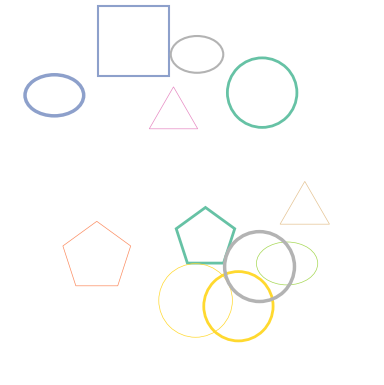[{"shape": "circle", "thickness": 2, "radius": 0.45, "center": [0.681, 0.759]}, {"shape": "pentagon", "thickness": 2, "radius": 0.4, "center": [0.534, 0.381]}, {"shape": "pentagon", "thickness": 0.5, "radius": 0.46, "center": [0.251, 0.333]}, {"shape": "square", "thickness": 1.5, "radius": 0.46, "center": [0.347, 0.893]}, {"shape": "oval", "thickness": 2.5, "radius": 0.38, "center": [0.141, 0.752]}, {"shape": "triangle", "thickness": 0.5, "radius": 0.36, "center": [0.451, 0.702]}, {"shape": "oval", "thickness": 0.5, "radius": 0.4, "center": [0.746, 0.316]}, {"shape": "circle", "thickness": 2, "radius": 0.45, "center": [0.619, 0.205]}, {"shape": "circle", "thickness": 0.5, "radius": 0.48, "center": [0.508, 0.22]}, {"shape": "triangle", "thickness": 0.5, "radius": 0.37, "center": [0.792, 0.455]}, {"shape": "oval", "thickness": 1.5, "radius": 0.34, "center": [0.512, 0.859]}, {"shape": "circle", "thickness": 2.5, "radius": 0.45, "center": [0.674, 0.308]}]